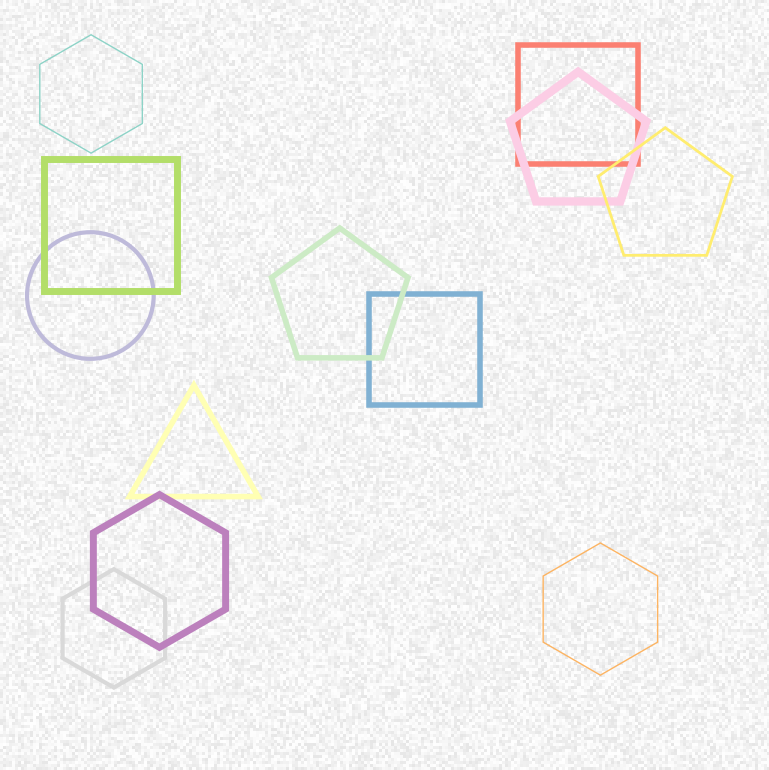[{"shape": "hexagon", "thickness": 0.5, "radius": 0.38, "center": [0.118, 0.878]}, {"shape": "triangle", "thickness": 2, "radius": 0.48, "center": [0.252, 0.403]}, {"shape": "circle", "thickness": 1.5, "radius": 0.41, "center": [0.117, 0.616]}, {"shape": "square", "thickness": 2, "radius": 0.39, "center": [0.751, 0.864]}, {"shape": "square", "thickness": 2, "radius": 0.36, "center": [0.552, 0.546]}, {"shape": "hexagon", "thickness": 0.5, "radius": 0.43, "center": [0.78, 0.209]}, {"shape": "square", "thickness": 2.5, "radius": 0.43, "center": [0.144, 0.708]}, {"shape": "pentagon", "thickness": 3, "radius": 0.47, "center": [0.751, 0.814]}, {"shape": "hexagon", "thickness": 1.5, "radius": 0.38, "center": [0.148, 0.184]}, {"shape": "hexagon", "thickness": 2.5, "radius": 0.5, "center": [0.207, 0.258]}, {"shape": "pentagon", "thickness": 2, "radius": 0.47, "center": [0.441, 0.611]}, {"shape": "pentagon", "thickness": 1, "radius": 0.46, "center": [0.864, 0.743]}]